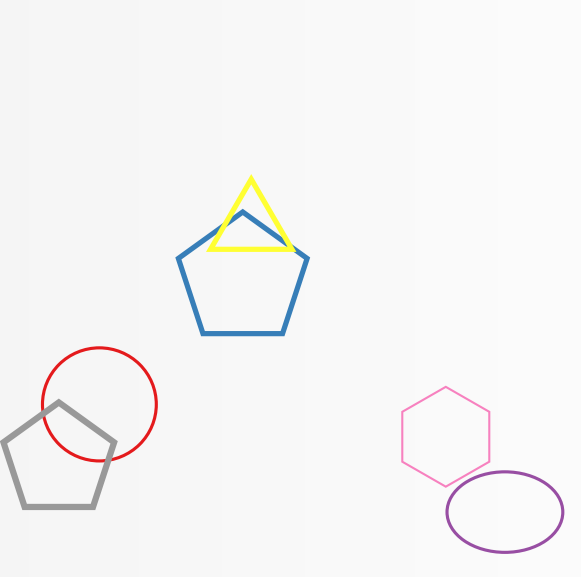[{"shape": "circle", "thickness": 1.5, "radius": 0.49, "center": [0.171, 0.299]}, {"shape": "pentagon", "thickness": 2.5, "radius": 0.58, "center": [0.418, 0.516]}, {"shape": "oval", "thickness": 1.5, "radius": 0.5, "center": [0.869, 0.112]}, {"shape": "triangle", "thickness": 2.5, "radius": 0.4, "center": [0.432, 0.608]}, {"shape": "hexagon", "thickness": 1, "radius": 0.43, "center": [0.767, 0.243]}, {"shape": "pentagon", "thickness": 3, "radius": 0.5, "center": [0.101, 0.202]}]